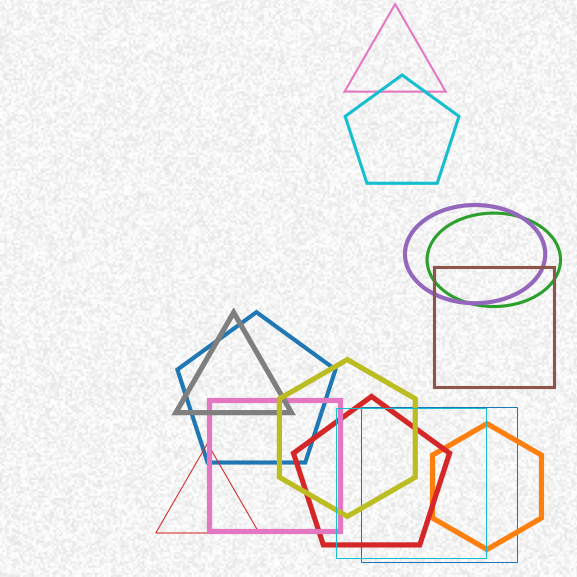[{"shape": "square", "thickness": 0.5, "radius": 0.67, "center": [0.761, 0.16]}, {"shape": "pentagon", "thickness": 2, "radius": 0.72, "center": [0.444, 0.315]}, {"shape": "hexagon", "thickness": 2.5, "radius": 0.54, "center": [0.843, 0.157]}, {"shape": "oval", "thickness": 1.5, "radius": 0.58, "center": [0.855, 0.549]}, {"shape": "triangle", "thickness": 0.5, "radius": 0.52, "center": [0.359, 0.128]}, {"shape": "pentagon", "thickness": 2.5, "radius": 0.71, "center": [0.643, 0.171]}, {"shape": "oval", "thickness": 2, "radius": 0.61, "center": [0.823, 0.559]}, {"shape": "square", "thickness": 1.5, "radius": 0.52, "center": [0.856, 0.432]}, {"shape": "triangle", "thickness": 1, "radius": 0.51, "center": [0.684, 0.891]}, {"shape": "square", "thickness": 2.5, "radius": 0.57, "center": [0.475, 0.193]}, {"shape": "triangle", "thickness": 2.5, "radius": 0.58, "center": [0.405, 0.342]}, {"shape": "hexagon", "thickness": 2.5, "radius": 0.68, "center": [0.601, 0.241]}, {"shape": "square", "thickness": 0.5, "radius": 0.65, "center": [0.711, 0.163]}, {"shape": "pentagon", "thickness": 1.5, "radius": 0.52, "center": [0.696, 0.766]}]